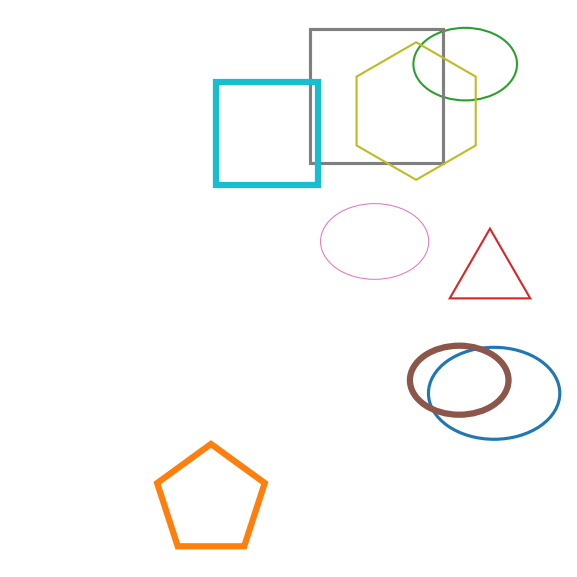[{"shape": "oval", "thickness": 1.5, "radius": 0.57, "center": [0.856, 0.318]}, {"shape": "pentagon", "thickness": 3, "radius": 0.49, "center": [0.365, 0.132]}, {"shape": "oval", "thickness": 1, "radius": 0.45, "center": [0.806, 0.888]}, {"shape": "triangle", "thickness": 1, "radius": 0.4, "center": [0.848, 0.523]}, {"shape": "oval", "thickness": 3, "radius": 0.43, "center": [0.795, 0.341]}, {"shape": "oval", "thickness": 0.5, "radius": 0.47, "center": [0.649, 0.581]}, {"shape": "square", "thickness": 1.5, "radius": 0.58, "center": [0.652, 0.833]}, {"shape": "hexagon", "thickness": 1, "radius": 0.6, "center": [0.721, 0.807]}, {"shape": "square", "thickness": 3, "radius": 0.44, "center": [0.462, 0.768]}]